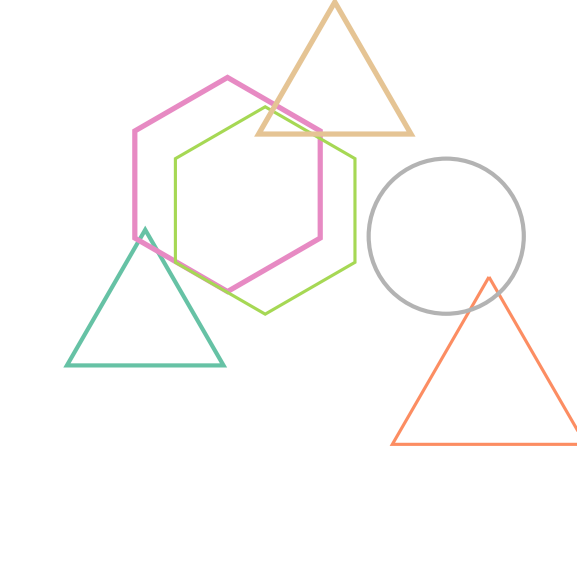[{"shape": "triangle", "thickness": 2, "radius": 0.78, "center": [0.251, 0.445]}, {"shape": "triangle", "thickness": 1.5, "radius": 0.97, "center": [0.847, 0.326]}, {"shape": "hexagon", "thickness": 2.5, "radius": 0.93, "center": [0.394, 0.68]}, {"shape": "hexagon", "thickness": 1.5, "radius": 0.9, "center": [0.459, 0.635]}, {"shape": "triangle", "thickness": 2.5, "radius": 0.76, "center": [0.58, 0.843]}, {"shape": "circle", "thickness": 2, "radius": 0.67, "center": [0.773, 0.59]}]